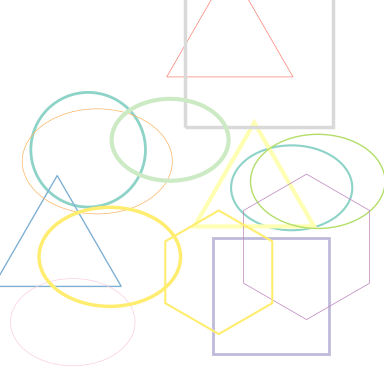[{"shape": "oval", "thickness": 1.5, "radius": 0.79, "center": [0.758, 0.512]}, {"shape": "circle", "thickness": 2, "radius": 0.74, "center": [0.229, 0.611]}, {"shape": "triangle", "thickness": 3, "radius": 0.9, "center": [0.661, 0.502]}, {"shape": "square", "thickness": 2, "radius": 0.75, "center": [0.703, 0.231]}, {"shape": "triangle", "thickness": 0.5, "radius": 0.95, "center": [0.597, 0.895]}, {"shape": "triangle", "thickness": 1, "radius": 0.96, "center": [0.149, 0.352]}, {"shape": "oval", "thickness": 0.5, "radius": 0.97, "center": [0.253, 0.581]}, {"shape": "oval", "thickness": 1, "radius": 0.87, "center": [0.825, 0.529]}, {"shape": "oval", "thickness": 0.5, "radius": 0.81, "center": [0.189, 0.163]}, {"shape": "square", "thickness": 2.5, "radius": 0.96, "center": [0.672, 0.863]}, {"shape": "hexagon", "thickness": 0.5, "radius": 0.94, "center": [0.796, 0.359]}, {"shape": "oval", "thickness": 3, "radius": 0.76, "center": [0.442, 0.637]}, {"shape": "hexagon", "thickness": 1.5, "radius": 0.8, "center": [0.568, 0.293]}, {"shape": "oval", "thickness": 2.5, "radius": 0.92, "center": [0.285, 0.333]}]